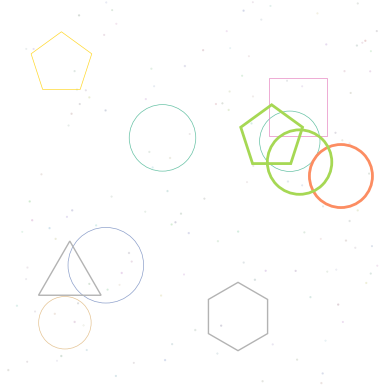[{"shape": "circle", "thickness": 0.5, "radius": 0.43, "center": [0.422, 0.642]}, {"shape": "circle", "thickness": 0.5, "radius": 0.39, "center": [0.753, 0.633]}, {"shape": "circle", "thickness": 2, "radius": 0.41, "center": [0.886, 0.543]}, {"shape": "circle", "thickness": 0.5, "radius": 0.49, "center": [0.275, 0.311]}, {"shape": "square", "thickness": 0.5, "radius": 0.38, "center": [0.775, 0.723]}, {"shape": "pentagon", "thickness": 2, "radius": 0.42, "center": [0.706, 0.643]}, {"shape": "circle", "thickness": 2, "radius": 0.42, "center": [0.778, 0.579]}, {"shape": "pentagon", "thickness": 0.5, "radius": 0.41, "center": [0.16, 0.835]}, {"shape": "circle", "thickness": 0.5, "radius": 0.34, "center": [0.169, 0.162]}, {"shape": "hexagon", "thickness": 1, "radius": 0.44, "center": [0.618, 0.178]}, {"shape": "triangle", "thickness": 1, "radius": 0.47, "center": [0.181, 0.28]}]